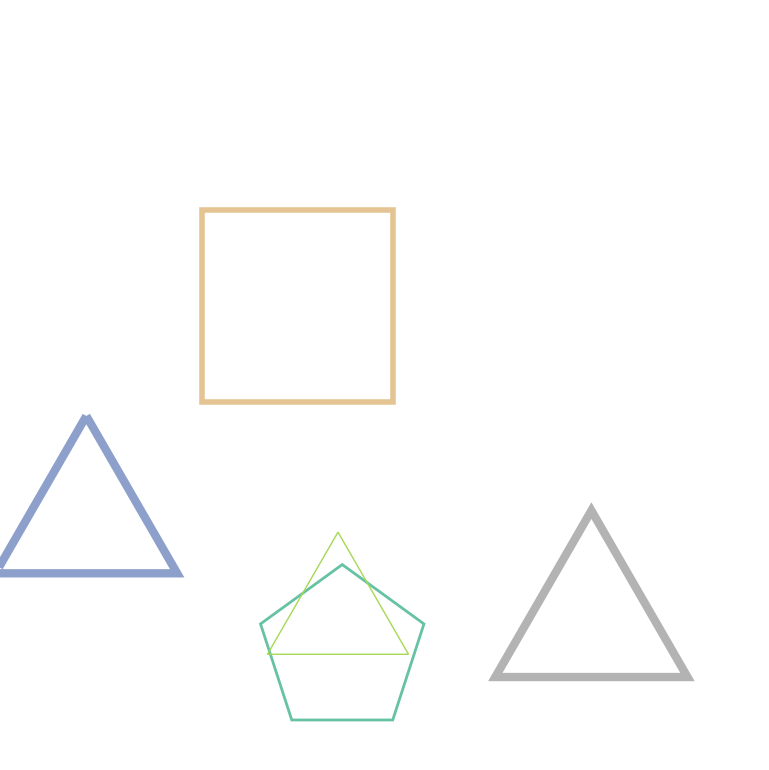[{"shape": "pentagon", "thickness": 1, "radius": 0.56, "center": [0.444, 0.155]}, {"shape": "triangle", "thickness": 3, "radius": 0.68, "center": [0.112, 0.324]}, {"shape": "triangle", "thickness": 0.5, "radius": 0.53, "center": [0.439, 0.203]}, {"shape": "square", "thickness": 2, "radius": 0.62, "center": [0.387, 0.603]}, {"shape": "triangle", "thickness": 3, "radius": 0.72, "center": [0.768, 0.193]}]